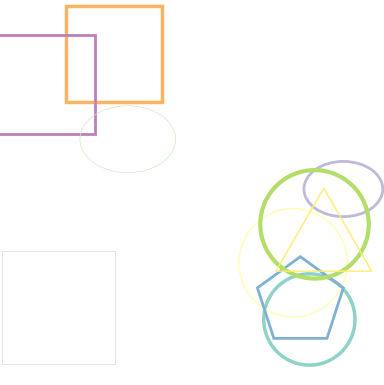[{"shape": "circle", "thickness": 2.5, "radius": 0.59, "center": [0.804, 0.17]}, {"shape": "circle", "thickness": 1, "radius": 0.7, "center": [0.762, 0.317]}, {"shape": "oval", "thickness": 2, "radius": 0.51, "center": [0.892, 0.509]}, {"shape": "pentagon", "thickness": 2, "radius": 0.59, "center": [0.78, 0.216]}, {"shape": "square", "thickness": 2.5, "radius": 0.63, "center": [0.297, 0.86]}, {"shape": "circle", "thickness": 3, "radius": 0.7, "center": [0.817, 0.417]}, {"shape": "square", "thickness": 0.5, "radius": 0.73, "center": [0.152, 0.201]}, {"shape": "square", "thickness": 2, "radius": 0.65, "center": [0.117, 0.781]}, {"shape": "oval", "thickness": 0.5, "radius": 0.62, "center": [0.332, 0.638]}, {"shape": "triangle", "thickness": 1, "radius": 0.72, "center": [0.841, 0.368]}]